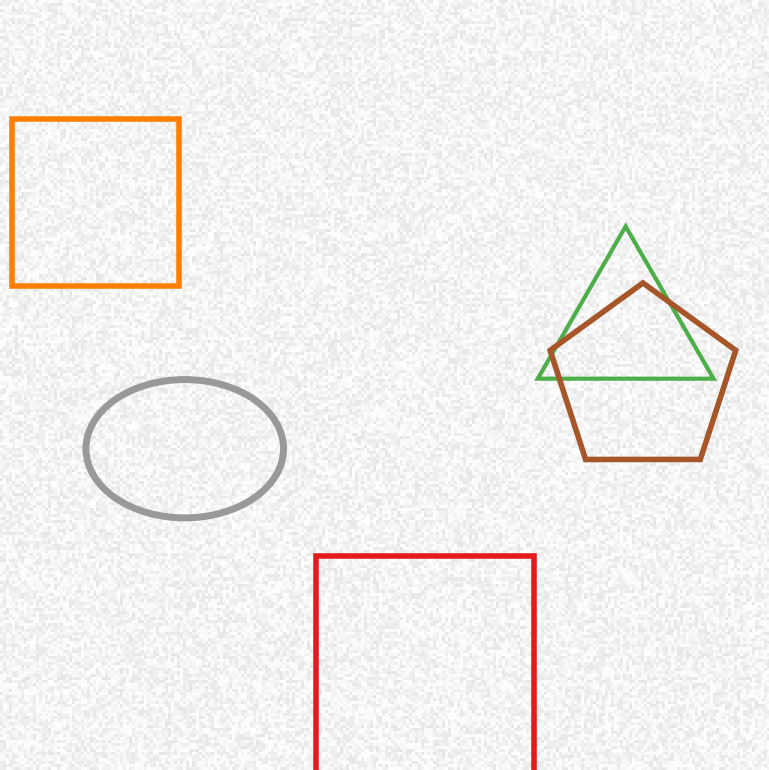[{"shape": "square", "thickness": 2, "radius": 0.71, "center": [0.552, 0.137]}, {"shape": "triangle", "thickness": 1.5, "radius": 0.66, "center": [0.813, 0.574]}, {"shape": "square", "thickness": 2, "radius": 0.54, "center": [0.124, 0.737]}, {"shape": "pentagon", "thickness": 2, "radius": 0.63, "center": [0.835, 0.506]}, {"shape": "oval", "thickness": 2.5, "radius": 0.64, "center": [0.24, 0.417]}]